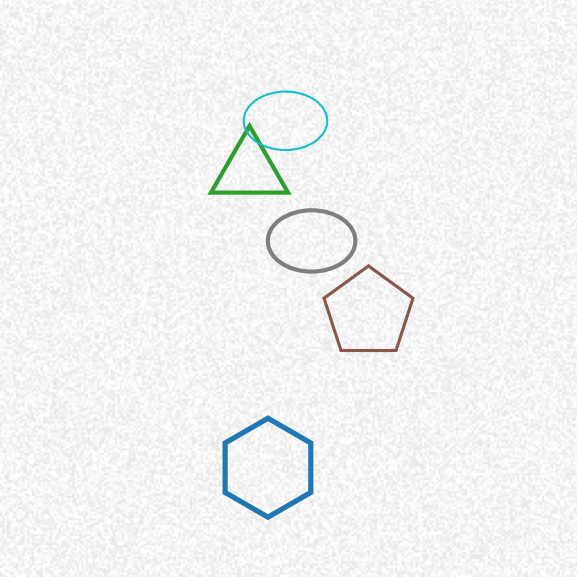[{"shape": "hexagon", "thickness": 2.5, "radius": 0.43, "center": [0.464, 0.189]}, {"shape": "triangle", "thickness": 2, "radius": 0.39, "center": [0.432, 0.704]}, {"shape": "pentagon", "thickness": 1.5, "radius": 0.4, "center": [0.638, 0.458]}, {"shape": "oval", "thickness": 2, "radius": 0.38, "center": [0.54, 0.582]}, {"shape": "oval", "thickness": 1, "radius": 0.36, "center": [0.494, 0.79]}]